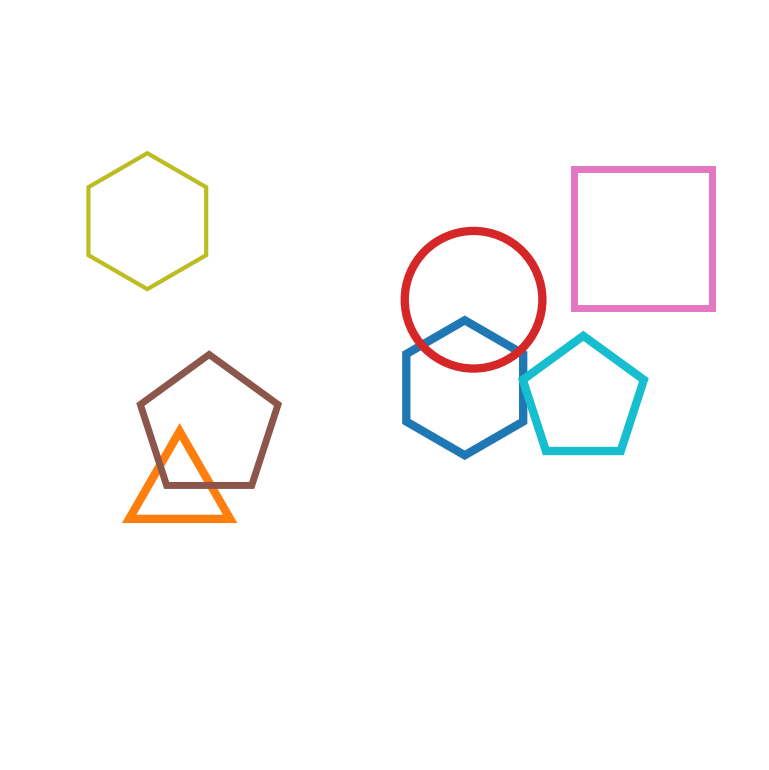[{"shape": "hexagon", "thickness": 3, "radius": 0.44, "center": [0.604, 0.496]}, {"shape": "triangle", "thickness": 3, "radius": 0.38, "center": [0.233, 0.364]}, {"shape": "circle", "thickness": 3, "radius": 0.45, "center": [0.615, 0.611]}, {"shape": "pentagon", "thickness": 2.5, "radius": 0.47, "center": [0.272, 0.446]}, {"shape": "square", "thickness": 2.5, "radius": 0.45, "center": [0.835, 0.691]}, {"shape": "hexagon", "thickness": 1.5, "radius": 0.44, "center": [0.191, 0.713]}, {"shape": "pentagon", "thickness": 3, "radius": 0.41, "center": [0.758, 0.481]}]